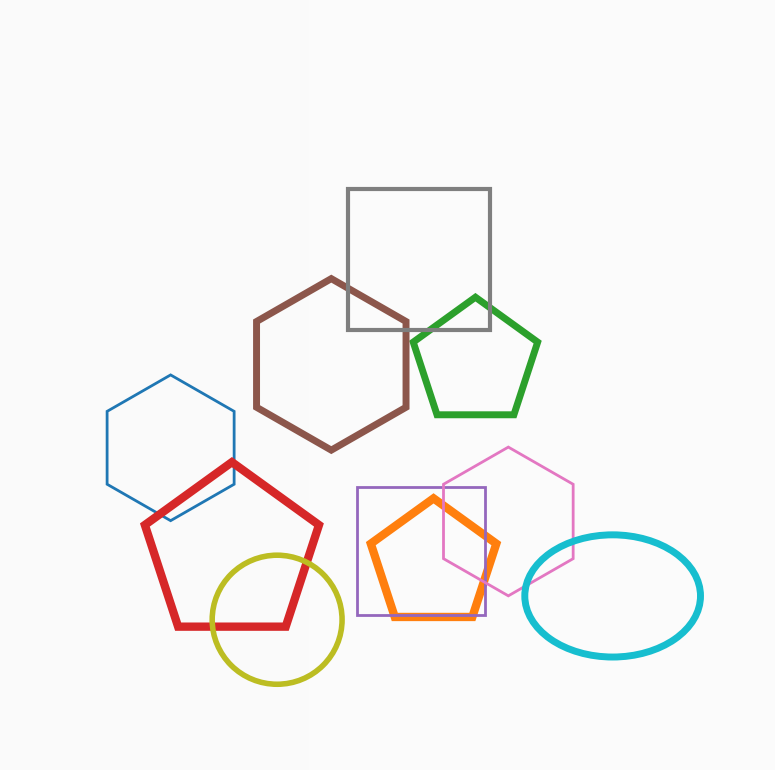[{"shape": "hexagon", "thickness": 1, "radius": 0.47, "center": [0.22, 0.418]}, {"shape": "pentagon", "thickness": 3, "radius": 0.43, "center": [0.559, 0.268]}, {"shape": "pentagon", "thickness": 2.5, "radius": 0.42, "center": [0.613, 0.53]}, {"shape": "pentagon", "thickness": 3, "radius": 0.59, "center": [0.299, 0.282]}, {"shape": "square", "thickness": 1, "radius": 0.41, "center": [0.543, 0.284]}, {"shape": "hexagon", "thickness": 2.5, "radius": 0.56, "center": [0.427, 0.527]}, {"shape": "hexagon", "thickness": 1, "radius": 0.48, "center": [0.656, 0.323]}, {"shape": "square", "thickness": 1.5, "radius": 0.46, "center": [0.54, 0.663]}, {"shape": "circle", "thickness": 2, "radius": 0.42, "center": [0.358, 0.195]}, {"shape": "oval", "thickness": 2.5, "radius": 0.57, "center": [0.791, 0.226]}]